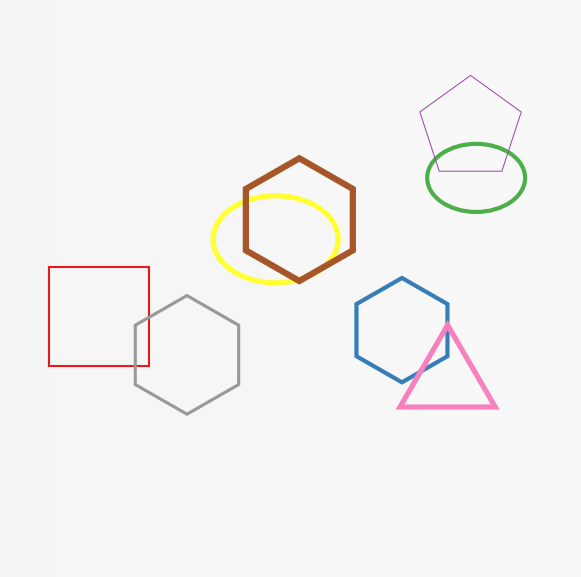[{"shape": "square", "thickness": 1, "radius": 0.43, "center": [0.17, 0.451]}, {"shape": "hexagon", "thickness": 2, "radius": 0.45, "center": [0.692, 0.427]}, {"shape": "oval", "thickness": 2, "radius": 0.42, "center": [0.819, 0.691]}, {"shape": "pentagon", "thickness": 0.5, "radius": 0.46, "center": [0.81, 0.777]}, {"shape": "oval", "thickness": 2.5, "radius": 0.54, "center": [0.474, 0.585]}, {"shape": "hexagon", "thickness": 3, "radius": 0.53, "center": [0.515, 0.619]}, {"shape": "triangle", "thickness": 2.5, "radius": 0.47, "center": [0.77, 0.342]}, {"shape": "hexagon", "thickness": 1.5, "radius": 0.51, "center": [0.322, 0.385]}]